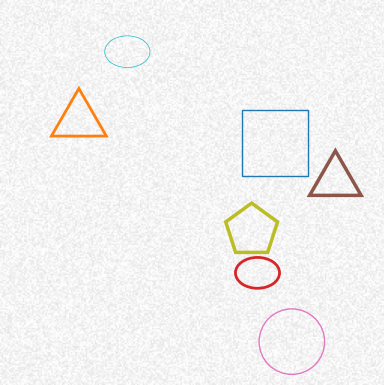[{"shape": "square", "thickness": 1, "radius": 0.43, "center": [0.714, 0.628]}, {"shape": "triangle", "thickness": 2, "radius": 0.41, "center": [0.205, 0.688]}, {"shape": "oval", "thickness": 2, "radius": 0.29, "center": [0.669, 0.291]}, {"shape": "triangle", "thickness": 2.5, "radius": 0.39, "center": [0.871, 0.531]}, {"shape": "circle", "thickness": 1, "radius": 0.43, "center": [0.758, 0.113]}, {"shape": "pentagon", "thickness": 2.5, "radius": 0.35, "center": [0.654, 0.402]}, {"shape": "oval", "thickness": 0.5, "radius": 0.29, "center": [0.331, 0.866]}]